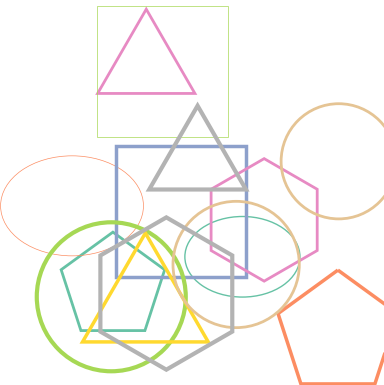[{"shape": "oval", "thickness": 1, "radius": 0.75, "center": [0.63, 0.333]}, {"shape": "pentagon", "thickness": 2, "radius": 0.71, "center": [0.293, 0.256]}, {"shape": "pentagon", "thickness": 2.5, "radius": 0.82, "center": [0.878, 0.135]}, {"shape": "oval", "thickness": 0.5, "radius": 0.93, "center": [0.187, 0.465]}, {"shape": "square", "thickness": 2.5, "radius": 0.85, "center": [0.47, 0.451]}, {"shape": "hexagon", "thickness": 2, "radius": 0.8, "center": [0.686, 0.429]}, {"shape": "triangle", "thickness": 2, "radius": 0.73, "center": [0.38, 0.83]}, {"shape": "circle", "thickness": 3, "radius": 0.97, "center": [0.289, 0.229]}, {"shape": "square", "thickness": 0.5, "radius": 0.85, "center": [0.423, 0.815]}, {"shape": "triangle", "thickness": 2.5, "radius": 0.94, "center": [0.378, 0.206]}, {"shape": "circle", "thickness": 2, "radius": 0.82, "center": [0.613, 0.313]}, {"shape": "circle", "thickness": 2, "radius": 0.75, "center": [0.88, 0.581]}, {"shape": "triangle", "thickness": 3, "radius": 0.73, "center": [0.513, 0.58]}, {"shape": "hexagon", "thickness": 3, "radius": 0.99, "center": [0.432, 0.238]}]